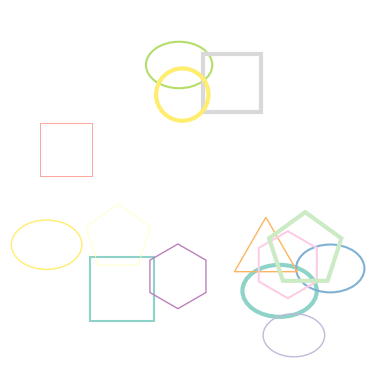[{"shape": "square", "thickness": 1.5, "radius": 0.42, "center": [0.318, 0.25]}, {"shape": "oval", "thickness": 3, "radius": 0.48, "center": [0.726, 0.245]}, {"shape": "pentagon", "thickness": 0.5, "radius": 0.44, "center": [0.307, 0.383]}, {"shape": "oval", "thickness": 1, "radius": 0.4, "center": [0.763, 0.129]}, {"shape": "square", "thickness": 0.5, "radius": 0.34, "center": [0.171, 0.612]}, {"shape": "oval", "thickness": 1.5, "radius": 0.44, "center": [0.858, 0.303]}, {"shape": "triangle", "thickness": 1, "radius": 0.47, "center": [0.691, 0.341]}, {"shape": "oval", "thickness": 1.5, "radius": 0.43, "center": [0.465, 0.831]}, {"shape": "hexagon", "thickness": 1.5, "radius": 0.44, "center": [0.748, 0.312]}, {"shape": "square", "thickness": 3, "radius": 0.38, "center": [0.603, 0.784]}, {"shape": "hexagon", "thickness": 1, "radius": 0.42, "center": [0.462, 0.282]}, {"shape": "pentagon", "thickness": 3, "radius": 0.49, "center": [0.793, 0.35]}, {"shape": "oval", "thickness": 1, "radius": 0.46, "center": [0.121, 0.364]}, {"shape": "circle", "thickness": 3, "radius": 0.34, "center": [0.473, 0.754]}]